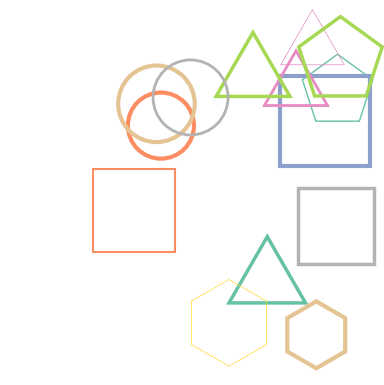[{"shape": "triangle", "thickness": 2.5, "radius": 0.57, "center": [0.694, 0.271]}, {"shape": "pentagon", "thickness": 1, "radius": 0.48, "center": [0.877, 0.763]}, {"shape": "circle", "thickness": 3, "radius": 0.43, "center": [0.418, 0.674]}, {"shape": "square", "thickness": 1.5, "radius": 0.54, "center": [0.348, 0.453]}, {"shape": "square", "thickness": 3, "radius": 0.59, "center": [0.844, 0.687]}, {"shape": "triangle", "thickness": 2, "radius": 0.47, "center": [0.769, 0.773]}, {"shape": "triangle", "thickness": 0.5, "radius": 0.48, "center": [0.812, 0.879]}, {"shape": "pentagon", "thickness": 2.5, "radius": 0.57, "center": [0.884, 0.843]}, {"shape": "triangle", "thickness": 2.5, "radius": 0.55, "center": [0.657, 0.805]}, {"shape": "hexagon", "thickness": 0.5, "radius": 0.56, "center": [0.595, 0.161]}, {"shape": "hexagon", "thickness": 3, "radius": 0.43, "center": [0.821, 0.13]}, {"shape": "circle", "thickness": 3, "radius": 0.5, "center": [0.406, 0.73]}, {"shape": "circle", "thickness": 2, "radius": 0.49, "center": [0.495, 0.747]}, {"shape": "square", "thickness": 2.5, "radius": 0.49, "center": [0.872, 0.413]}]